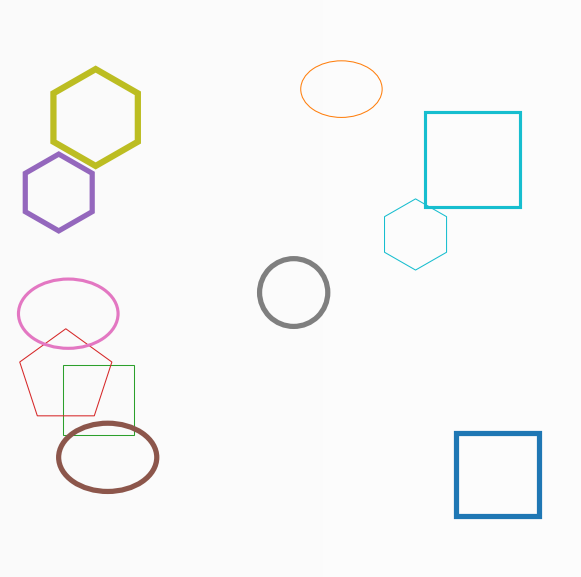[{"shape": "square", "thickness": 2.5, "radius": 0.36, "center": [0.855, 0.177]}, {"shape": "oval", "thickness": 0.5, "radius": 0.35, "center": [0.587, 0.845]}, {"shape": "square", "thickness": 0.5, "radius": 0.3, "center": [0.169, 0.307]}, {"shape": "pentagon", "thickness": 0.5, "radius": 0.42, "center": [0.113, 0.347]}, {"shape": "hexagon", "thickness": 2.5, "radius": 0.33, "center": [0.101, 0.666]}, {"shape": "oval", "thickness": 2.5, "radius": 0.42, "center": [0.185, 0.207]}, {"shape": "oval", "thickness": 1.5, "radius": 0.43, "center": [0.117, 0.456]}, {"shape": "circle", "thickness": 2.5, "radius": 0.29, "center": [0.505, 0.493]}, {"shape": "hexagon", "thickness": 3, "radius": 0.42, "center": [0.165, 0.796]}, {"shape": "hexagon", "thickness": 0.5, "radius": 0.31, "center": [0.715, 0.593]}, {"shape": "square", "thickness": 1.5, "radius": 0.41, "center": [0.813, 0.723]}]